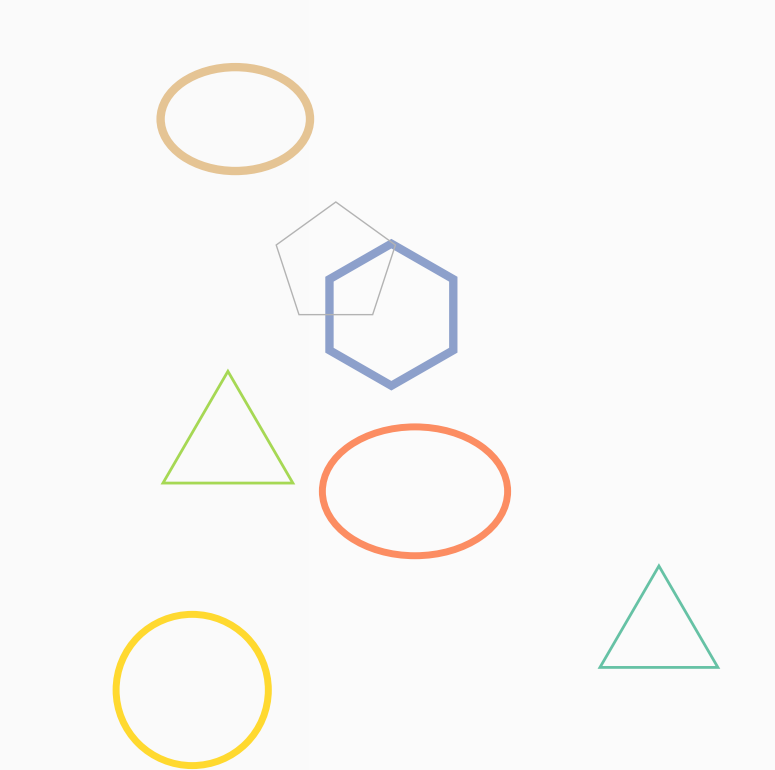[{"shape": "triangle", "thickness": 1, "radius": 0.44, "center": [0.85, 0.177]}, {"shape": "oval", "thickness": 2.5, "radius": 0.6, "center": [0.535, 0.362]}, {"shape": "hexagon", "thickness": 3, "radius": 0.46, "center": [0.505, 0.591]}, {"shape": "triangle", "thickness": 1, "radius": 0.48, "center": [0.294, 0.421]}, {"shape": "circle", "thickness": 2.5, "radius": 0.49, "center": [0.248, 0.104]}, {"shape": "oval", "thickness": 3, "radius": 0.48, "center": [0.304, 0.845]}, {"shape": "pentagon", "thickness": 0.5, "radius": 0.4, "center": [0.433, 0.657]}]